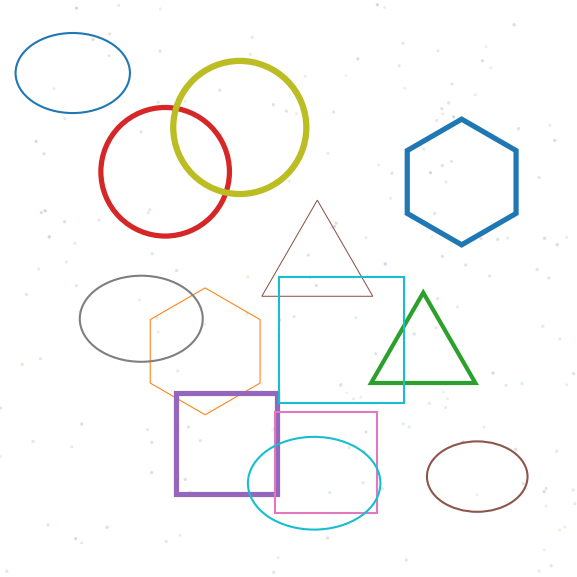[{"shape": "oval", "thickness": 1, "radius": 0.5, "center": [0.126, 0.873]}, {"shape": "hexagon", "thickness": 2.5, "radius": 0.54, "center": [0.799, 0.684]}, {"shape": "hexagon", "thickness": 0.5, "radius": 0.55, "center": [0.355, 0.391]}, {"shape": "triangle", "thickness": 2, "radius": 0.52, "center": [0.733, 0.388]}, {"shape": "circle", "thickness": 2.5, "radius": 0.56, "center": [0.286, 0.702]}, {"shape": "square", "thickness": 2.5, "radius": 0.44, "center": [0.392, 0.232]}, {"shape": "triangle", "thickness": 0.5, "radius": 0.55, "center": [0.549, 0.542]}, {"shape": "oval", "thickness": 1, "radius": 0.44, "center": [0.826, 0.174]}, {"shape": "square", "thickness": 1, "radius": 0.44, "center": [0.565, 0.199]}, {"shape": "oval", "thickness": 1, "radius": 0.53, "center": [0.245, 0.447]}, {"shape": "circle", "thickness": 3, "radius": 0.58, "center": [0.415, 0.778]}, {"shape": "oval", "thickness": 1, "radius": 0.57, "center": [0.544, 0.162]}, {"shape": "square", "thickness": 1, "radius": 0.54, "center": [0.592, 0.41]}]